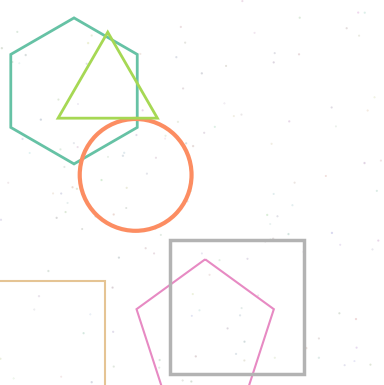[{"shape": "hexagon", "thickness": 2, "radius": 0.95, "center": [0.192, 0.764]}, {"shape": "circle", "thickness": 3, "radius": 0.73, "center": [0.352, 0.546]}, {"shape": "pentagon", "thickness": 1.5, "radius": 0.94, "center": [0.533, 0.139]}, {"shape": "triangle", "thickness": 2, "radius": 0.74, "center": [0.28, 0.768]}, {"shape": "square", "thickness": 1.5, "radius": 0.7, "center": [0.134, 0.13]}, {"shape": "square", "thickness": 2.5, "radius": 0.87, "center": [0.616, 0.203]}]